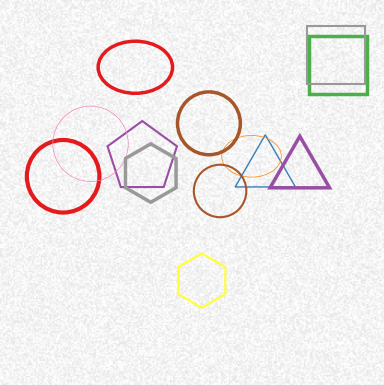[{"shape": "circle", "thickness": 3, "radius": 0.47, "center": [0.164, 0.542]}, {"shape": "oval", "thickness": 2.5, "radius": 0.48, "center": [0.352, 0.825]}, {"shape": "triangle", "thickness": 1, "radius": 0.45, "center": [0.689, 0.56]}, {"shape": "square", "thickness": 2.5, "radius": 0.37, "center": [0.877, 0.83]}, {"shape": "triangle", "thickness": 2.5, "radius": 0.45, "center": [0.779, 0.557]}, {"shape": "pentagon", "thickness": 1.5, "radius": 0.47, "center": [0.369, 0.591]}, {"shape": "oval", "thickness": 0.5, "radius": 0.39, "center": [0.653, 0.594]}, {"shape": "hexagon", "thickness": 1.5, "radius": 0.35, "center": [0.524, 0.271]}, {"shape": "circle", "thickness": 2.5, "radius": 0.41, "center": [0.543, 0.68]}, {"shape": "circle", "thickness": 1.5, "radius": 0.34, "center": [0.572, 0.504]}, {"shape": "circle", "thickness": 0.5, "radius": 0.49, "center": [0.235, 0.627]}, {"shape": "square", "thickness": 1.5, "radius": 0.37, "center": [0.873, 0.857]}, {"shape": "hexagon", "thickness": 2.5, "radius": 0.38, "center": [0.392, 0.55]}]